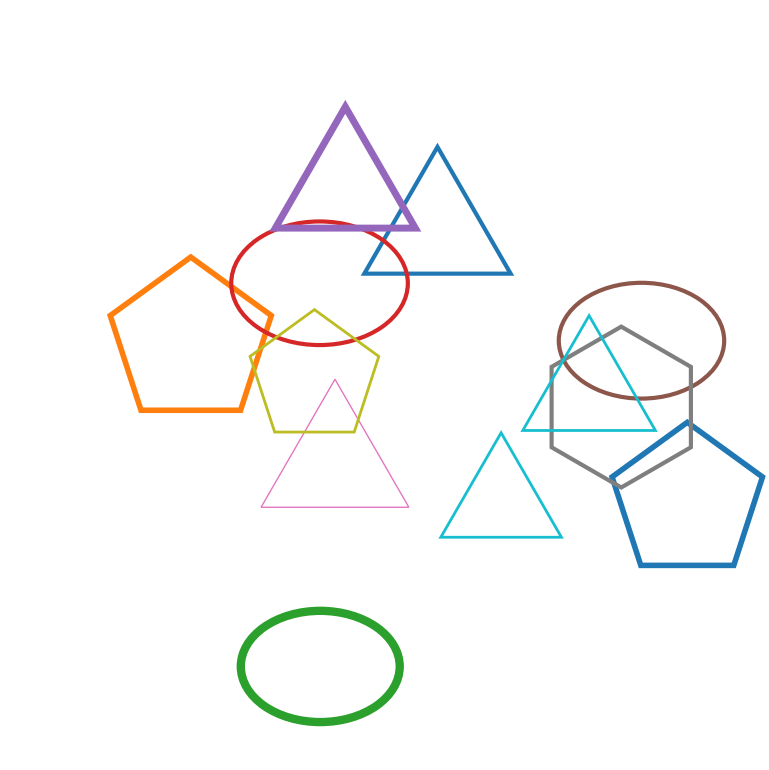[{"shape": "triangle", "thickness": 1.5, "radius": 0.55, "center": [0.568, 0.699]}, {"shape": "pentagon", "thickness": 2, "radius": 0.51, "center": [0.893, 0.349]}, {"shape": "pentagon", "thickness": 2, "radius": 0.55, "center": [0.248, 0.556]}, {"shape": "oval", "thickness": 3, "radius": 0.52, "center": [0.416, 0.134]}, {"shape": "oval", "thickness": 1.5, "radius": 0.57, "center": [0.415, 0.632]}, {"shape": "triangle", "thickness": 2.5, "radius": 0.53, "center": [0.448, 0.756]}, {"shape": "oval", "thickness": 1.5, "radius": 0.54, "center": [0.833, 0.558]}, {"shape": "triangle", "thickness": 0.5, "radius": 0.55, "center": [0.435, 0.397]}, {"shape": "hexagon", "thickness": 1.5, "radius": 0.52, "center": [0.807, 0.471]}, {"shape": "pentagon", "thickness": 1, "radius": 0.44, "center": [0.408, 0.51]}, {"shape": "triangle", "thickness": 1, "radius": 0.45, "center": [0.651, 0.348]}, {"shape": "triangle", "thickness": 1, "radius": 0.5, "center": [0.765, 0.491]}]